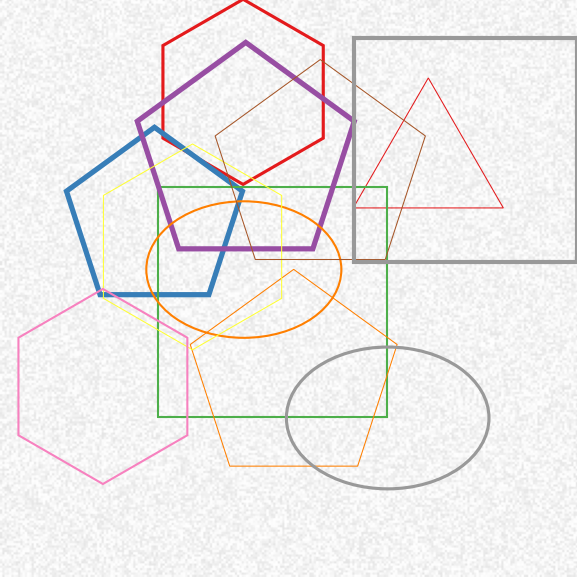[{"shape": "triangle", "thickness": 0.5, "radius": 0.75, "center": [0.742, 0.714]}, {"shape": "hexagon", "thickness": 1.5, "radius": 0.8, "center": [0.421, 0.84]}, {"shape": "pentagon", "thickness": 2.5, "radius": 0.8, "center": [0.267, 0.619]}, {"shape": "square", "thickness": 1, "radius": 0.99, "center": [0.472, 0.476]}, {"shape": "pentagon", "thickness": 2.5, "radius": 0.99, "center": [0.426, 0.728]}, {"shape": "oval", "thickness": 1, "radius": 0.84, "center": [0.422, 0.532]}, {"shape": "pentagon", "thickness": 0.5, "radius": 0.94, "center": [0.509, 0.344]}, {"shape": "hexagon", "thickness": 0.5, "radius": 0.89, "center": [0.333, 0.572]}, {"shape": "pentagon", "thickness": 0.5, "radius": 0.96, "center": [0.555, 0.705]}, {"shape": "hexagon", "thickness": 1, "radius": 0.84, "center": [0.178, 0.33]}, {"shape": "oval", "thickness": 1.5, "radius": 0.88, "center": [0.671, 0.275]}, {"shape": "square", "thickness": 2, "radius": 0.97, "center": [0.806, 0.739]}]